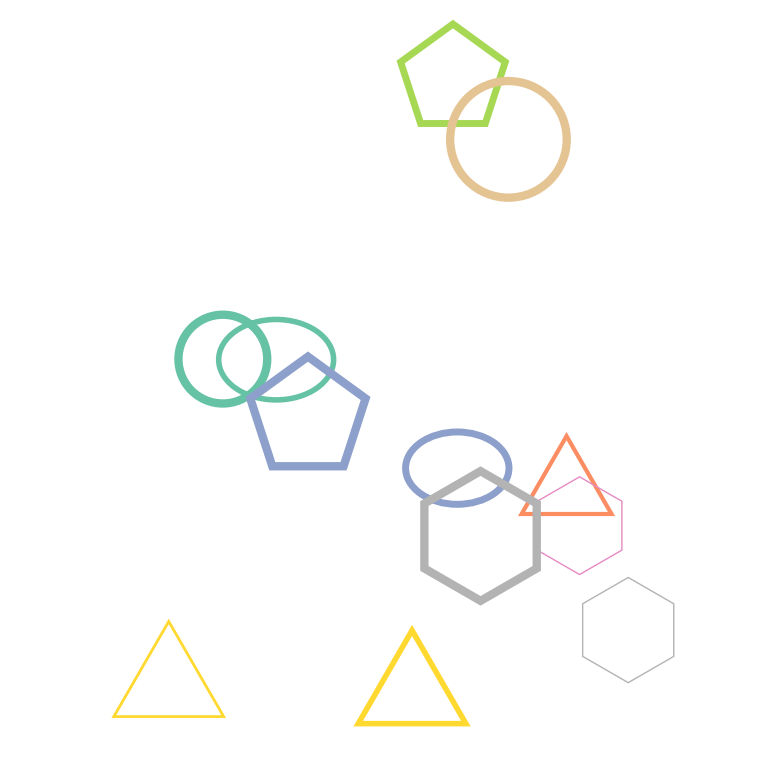[{"shape": "circle", "thickness": 3, "radius": 0.29, "center": [0.289, 0.534]}, {"shape": "oval", "thickness": 2, "radius": 0.37, "center": [0.359, 0.533]}, {"shape": "triangle", "thickness": 1.5, "radius": 0.34, "center": [0.736, 0.366]}, {"shape": "pentagon", "thickness": 3, "radius": 0.39, "center": [0.4, 0.458]}, {"shape": "oval", "thickness": 2.5, "radius": 0.34, "center": [0.594, 0.392]}, {"shape": "hexagon", "thickness": 0.5, "radius": 0.32, "center": [0.753, 0.317]}, {"shape": "pentagon", "thickness": 2.5, "radius": 0.36, "center": [0.588, 0.897]}, {"shape": "triangle", "thickness": 2, "radius": 0.4, "center": [0.535, 0.101]}, {"shape": "triangle", "thickness": 1, "radius": 0.41, "center": [0.219, 0.111]}, {"shape": "circle", "thickness": 3, "radius": 0.38, "center": [0.66, 0.819]}, {"shape": "hexagon", "thickness": 0.5, "radius": 0.34, "center": [0.816, 0.182]}, {"shape": "hexagon", "thickness": 3, "radius": 0.42, "center": [0.624, 0.304]}]